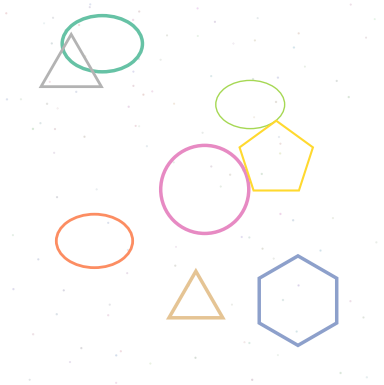[{"shape": "oval", "thickness": 2.5, "radius": 0.52, "center": [0.266, 0.886]}, {"shape": "oval", "thickness": 2, "radius": 0.5, "center": [0.245, 0.374]}, {"shape": "hexagon", "thickness": 2.5, "radius": 0.58, "center": [0.774, 0.219]}, {"shape": "circle", "thickness": 2.5, "radius": 0.57, "center": [0.532, 0.508]}, {"shape": "oval", "thickness": 1, "radius": 0.45, "center": [0.65, 0.729]}, {"shape": "pentagon", "thickness": 1.5, "radius": 0.5, "center": [0.718, 0.586]}, {"shape": "triangle", "thickness": 2.5, "radius": 0.4, "center": [0.509, 0.215]}, {"shape": "triangle", "thickness": 2, "radius": 0.45, "center": [0.185, 0.82]}]